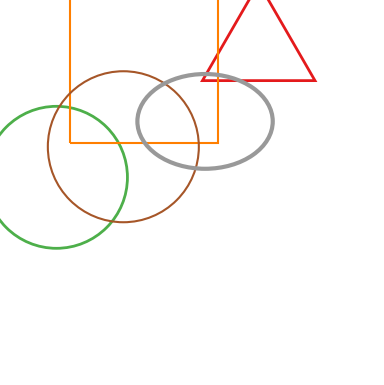[{"shape": "triangle", "thickness": 2, "radius": 0.84, "center": [0.672, 0.875]}, {"shape": "circle", "thickness": 2, "radius": 0.92, "center": [0.147, 0.539]}, {"shape": "square", "thickness": 1.5, "radius": 0.96, "center": [0.373, 0.821]}, {"shape": "circle", "thickness": 1.5, "radius": 0.98, "center": [0.32, 0.619]}, {"shape": "oval", "thickness": 3, "radius": 0.88, "center": [0.533, 0.685]}]